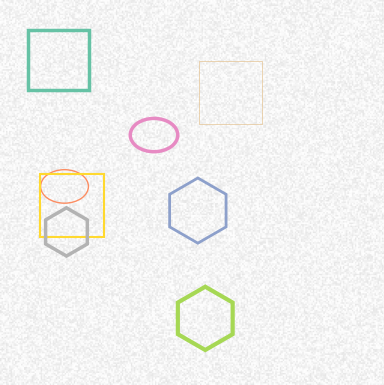[{"shape": "square", "thickness": 2.5, "radius": 0.39, "center": [0.152, 0.845]}, {"shape": "oval", "thickness": 1, "radius": 0.31, "center": [0.168, 0.516]}, {"shape": "hexagon", "thickness": 2, "radius": 0.42, "center": [0.514, 0.453]}, {"shape": "oval", "thickness": 2.5, "radius": 0.31, "center": [0.4, 0.649]}, {"shape": "hexagon", "thickness": 3, "radius": 0.41, "center": [0.533, 0.173]}, {"shape": "square", "thickness": 1.5, "radius": 0.41, "center": [0.187, 0.466]}, {"shape": "square", "thickness": 0.5, "radius": 0.41, "center": [0.599, 0.759]}, {"shape": "hexagon", "thickness": 2.5, "radius": 0.31, "center": [0.173, 0.398]}]